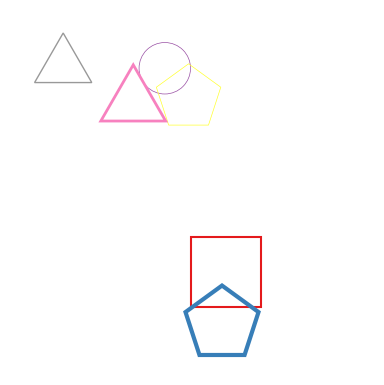[{"shape": "square", "thickness": 1.5, "radius": 0.46, "center": [0.587, 0.294]}, {"shape": "pentagon", "thickness": 3, "radius": 0.5, "center": [0.577, 0.159]}, {"shape": "circle", "thickness": 0.5, "radius": 0.33, "center": [0.428, 0.823]}, {"shape": "pentagon", "thickness": 0.5, "radius": 0.44, "center": [0.49, 0.746]}, {"shape": "triangle", "thickness": 2, "radius": 0.49, "center": [0.346, 0.734]}, {"shape": "triangle", "thickness": 1, "radius": 0.43, "center": [0.164, 0.828]}]